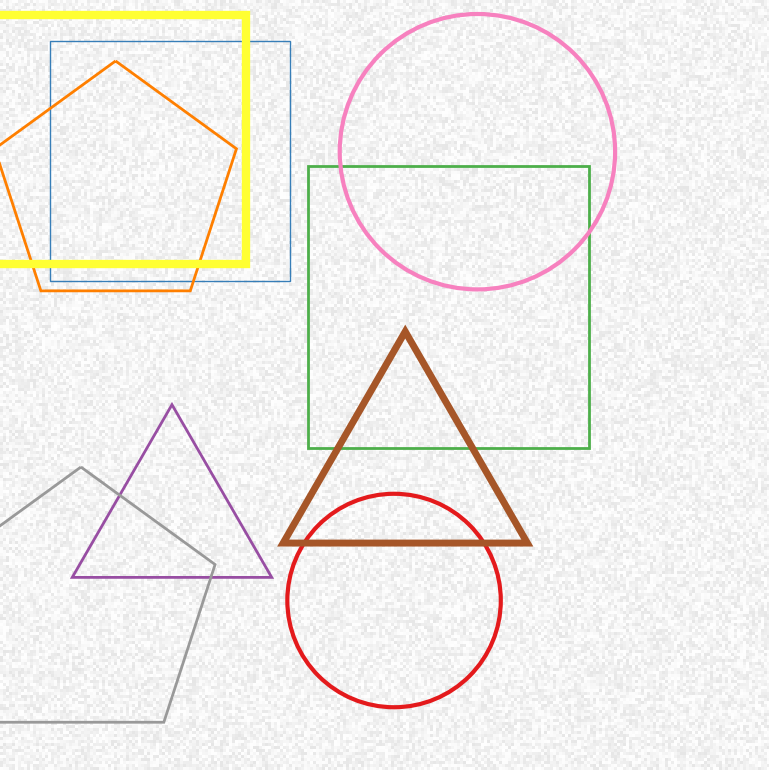[{"shape": "circle", "thickness": 1.5, "radius": 0.69, "center": [0.512, 0.22]}, {"shape": "square", "thickness": 0.5, "radius": 0.78, "center": [0.221, 0.791]}, {"shape": "square", "thickness": 1, "radius": 0.91, "center": [0.582, 0.601]}, {"shape": "triangle", "thickness": 1, "radius": 0.75, "center": [0.223, 0.325]}, {"shape": "pentagon", "thickness": 1, "radius": 0.83, "center": [0.15, 0.756]}, {"shape": "square", "thickness": 3, "radius": 0.81, "center": [0.158, 0.819]}, {"shape": "triangle", "thickness": 2.5, "radius": 0.92, "center": [0.526, 0.386]}, {"shape": "circle", "thickness": 1.5, "radius": 0.89, "center": [0.62, 0.803]}, {"shape": "pentagon", "thickness": 1, "radius": 0.92, "center": [0.105, 0.21]}]